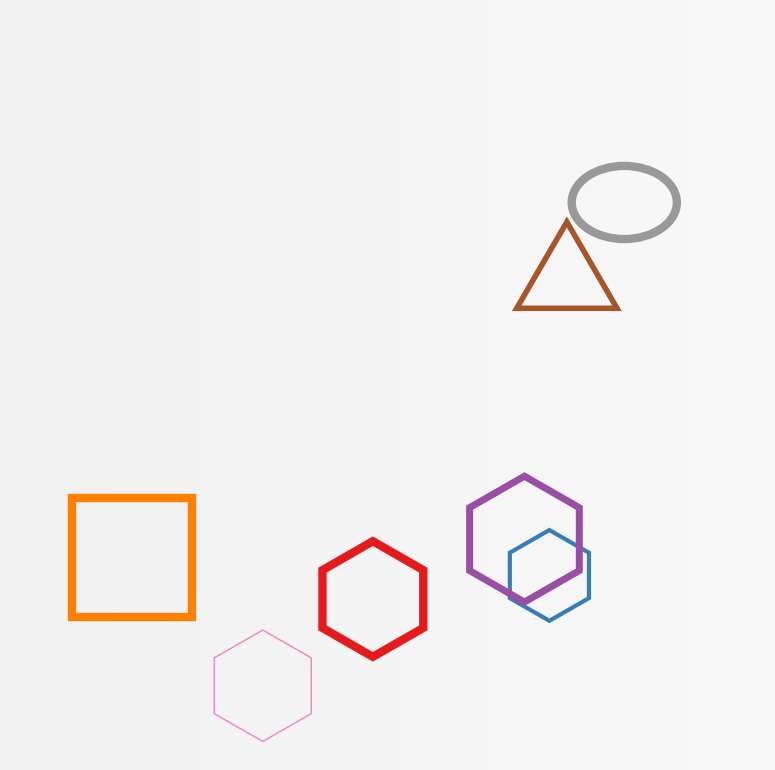[{"shape": "hexagon", "thickness": 3, "radius": 0.38, "center": [0.481, 0.222]}, {"shape": "hexagon", "thickness": 1.5, "radius": 0.29, "center": [0.709, 0.253]}, {"shape": "hexagon", "thickness": 2.5, "radius": 0.41, "center": [0.677, 0.3]}, {"shape": "square", "thickness": 3, "radius": 0.39, "center": [0.17, 0.276]}, {"shape": "triangle", "thickness": 2, "radius": 0.37, "center": [0.731, 0.637]}, {"shape": "hexagon", "thickness": 0.5, "radius": 0.36, "center": [0.339, 0.109]}, {"shape": "oval", "thickness": 3, "radius": 0.34, "center": [0.806, 0.737]}]